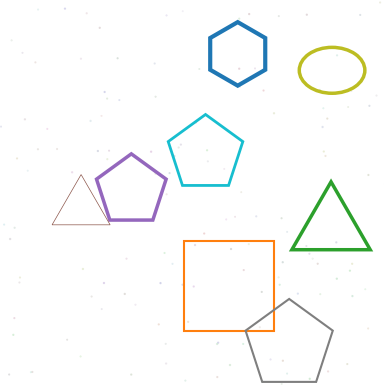[{"shape": "hexagon", "thickness": 3, "radius": 0.41, "center": [0.617, 0.86]}, {"shape": "square", "thickness": 1.5, "radius": 0.58, "center": [0.596, 0.257]}, {"shape": "triangle", "thickness": 2.5, "radius": 0.59, "center": [0.86, 0.41]}, {"shape": "pentagon", "thickness": 2.5, "radius": 0.48, "center": [0.341, 0.505]}, {"shape": "triangle", "thickness": 0.5, "radius": 0.44, "center": [0.211, 0.46]}, {"shape": "pentagon", "thickness": 1.5, "radius": 0.6, "center": [0.751, 0.104]}, {"shape": "oval", "thickness": 2.5, "radius": 0.43, "center": [0.863, 0.817]}, {"shape": "pentagon", "thickness": 2, "radius": 0.51, "center": [0.534, 0.601]}]